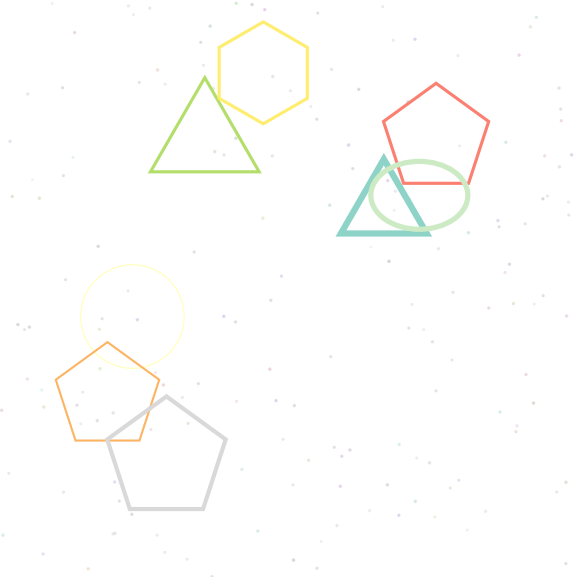[{"shape": "triangle", "thickness": 3, "radius": 0.43, "center": [0.665, 0.638]}, {"shape": "circle", "thickness": 0.5, "radius": 0.45, "center": [0.229, 0.451]}, {"shape": "pentagon", "thickness": 1.5, "radius": 0.48, "center": [0.755, 0.759]}, {"shape": "pentagon", "thickness": 1, "radius": 0.47, "center": [0.186, 0.313]}, {"shape": "triangle", "thickness": 1.5, "radius": 0.54, "center": [0.355, 0.756]}, {"shape": "pentagon", "thickness": 2, "radius": 0.54, "center": [0.288, 0.205]}, {"shape": "oval", "thickness": 2.5, "radius": 0.42, "center": [0.726, 0.661]}, {"shape": "hexagon", "thickness": 1.5, "radius": 0.44, "center": [0.456, 0.873]}]